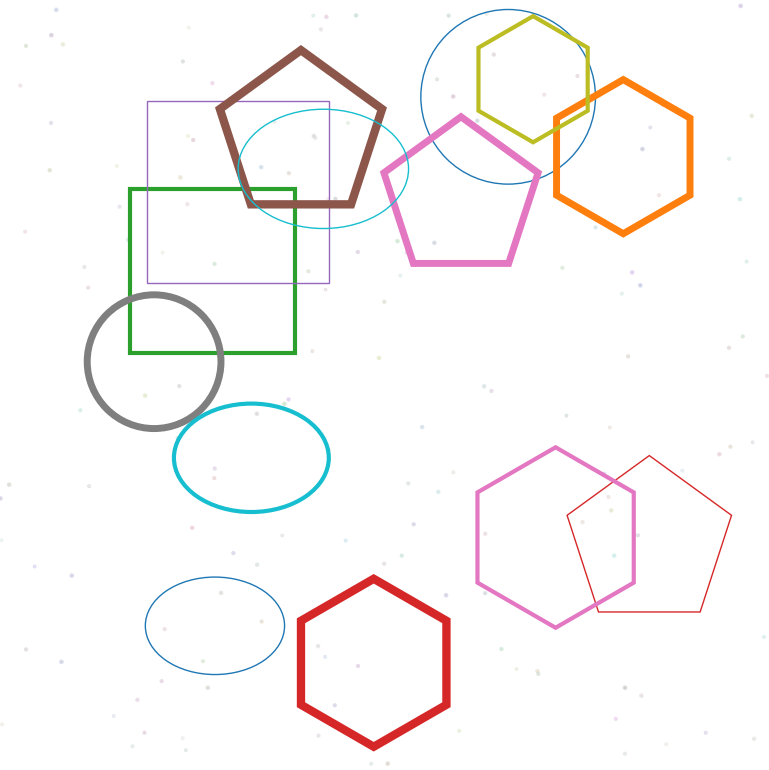[{"shape": "circle", "thickness": 0.5, "radius": 0.57, "center": [0.66, 0.874]}, {"shape": "oval", "thickness": 0.5, "radius": 0.45, "center": [0.279, 0.187]}, {"shape": "hexagon", "thickness": 2.5, "radius": 0.5, "center": [0.809, 0.797]}, {"shape": "square", "thickness": 1.5, "radius": 0.53, "center": [0.276, 0.648]}, {"shape": "pentagon", "thickness": 0.5, "radius": 0.56, "center": [0.843, 0.296]}, {"shape": "hexagon", "thickness": 3, "radius": 0.55, "center": [0.485, 0.139]}, {"shape": "square", "thickness": 0.5, "radius": 0.59, "center": [0.309, 0.751]}, {"shape": "pentagon", "thickness": 3, "radius": 0.55, "center": [0.391, 0.824]}, {"shape": "pentagon", "thickness": 2.5, "radius": 0.53, "center": [0.599, 0.743]}, {"shape": "hexagon", "thickness": 1.5, "radius": 0.59, "center": [0.722, 0.302]}, {"shape": "circle", "thickness": 2.5, "radius": 0.43, "center": [0.2, 0.53]}, {"shape": "hexagon", "thickness": 1.5, "radius": 0.41, "center": [0.692, 0.897]}, {"shape": "oval", "thickness": 0.5, "radius": 0.55, "center": [0.42, 0.781]}, {"shape": "oval", "thickness": 1.5, "radius": 0.5, "center": [0.326, 0.405]}]